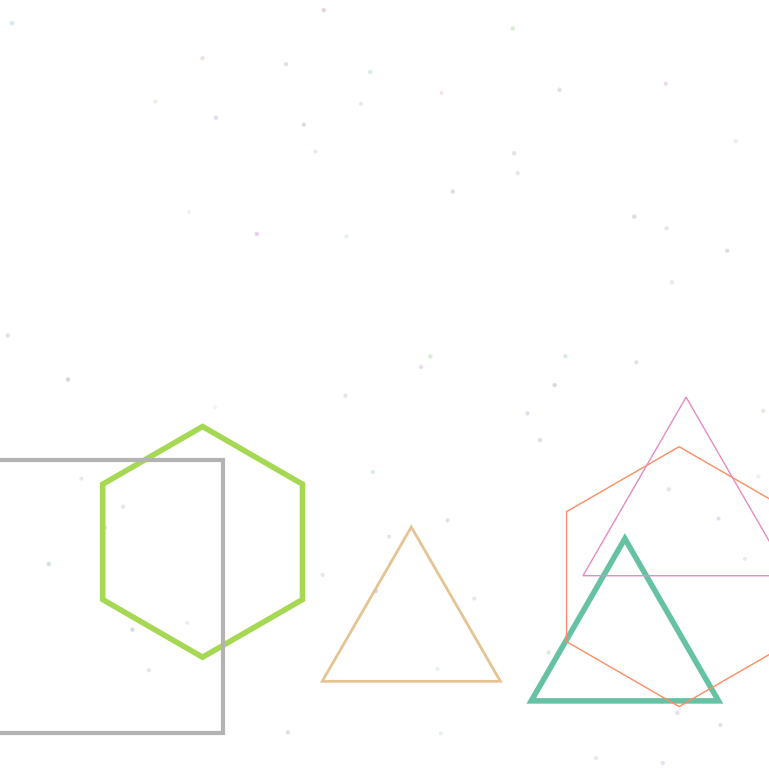[{"shape": "triangle", "thickness": 2, "radius": 0.7, "center": [0.812, 0.16]}, {"shape": "hexagon", "thickness": 0.5, "radius": 0.84, "center": [0.882, 0.251]}, {"shape": "triangle", "thickness": 0.5, "radius": 0.77, "center": [0.891, 0.33]}, {"shape": "hexagon", "thickness": 2, "radius": 0.75, "center": [0.263, 0.296]}, {"shape": "triangle", "thickness": 1, "radius": 0.67, "center": [0.534, 0.182]}, {"shape": "square", "thickness": 1.5, "radius": 0.89, "center": [0.113, 0.225]}]